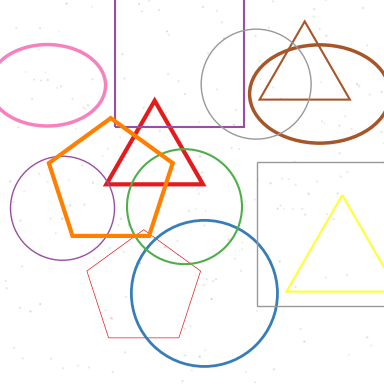[{"shape": "triangle", "thickness": 3, "radius": 0.72, "center": [0.402, 0.594]}, {"shape": "pentagon", "thickness": 0.5, "radius": 0.78, "center": [0.373, 0.248]}, {"shape": "circle", "thickness": 2, "radius": 0.95, "center": [0.531, 0.238]}, {"shape": "circle", "thickness": 1.5, "radius": 0.75, "center": [0.479, 0.463]}, {"shape": "circle", "thickness": 1, "radius": 0.68, "center": [0.162, 0.459]}, {"shape": "square", "thickness": 1.5, "radius": 0.84, "center": [0.466, 0.839]}, {"shape": "pentagon", "thickness": 3, "radius": 0.85, "center": [0.288, 0.524]}, {"shape": "triangle", "thickness": 1.5, "radius": 0.84, "center": [0.889, 0.326]}, {"shape": "oval", "thickness": 2.5, "radius": 0.91, "center": [0.831, 0.756]}, {"shape": "triangle", "thickness": 1.5, "radius": 0.68, "center": [0.791, 0.809]}, {"shape": "oval", "thickness": 2.5, "radius": 0.76, "center": [0.123, 0.779]}, {"shape": "square", "thickness": 1, "radius": 0.94, "center": [0.854, 0.392]}, {"shape": "circle", "thickness": 1, "radius": 0.71, "center": [0.665, 0.781]}]